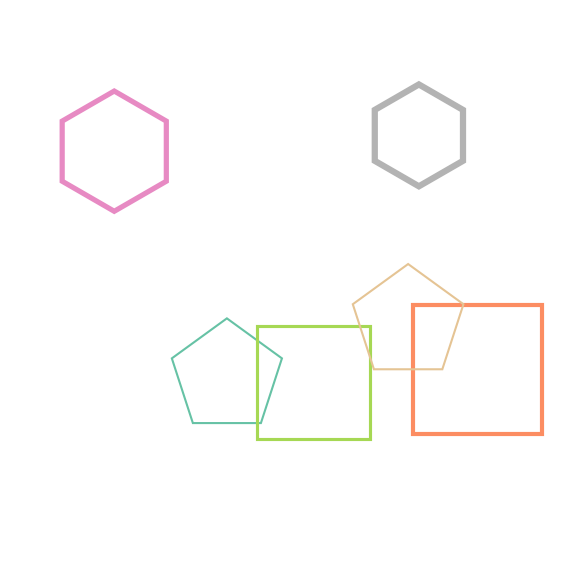[{"shape": "pentagon", "thickness": 1, "radius": 0.5, "center": [0.393, 0.348]}, {"shape": "square", "thickness": 2, "radius": 0.56, "center": [0.826, 0.359]}, {"shape": "hexagon", "thickness": 2.5, "radius": 0.52, "center": [0.198, 0.737]}, {"shape": "square", "thickness": 1.5, "radius": 0.49, "center": [0.542, 0.338]}, {"shape": "pentagon", "thickness": 1, "radius": 0.5, "center": [0.707, 0.441]}, {"shape": "hexagon", "thickness": 3, "radius": 0.44, "center": [0.725, 0.765]}]